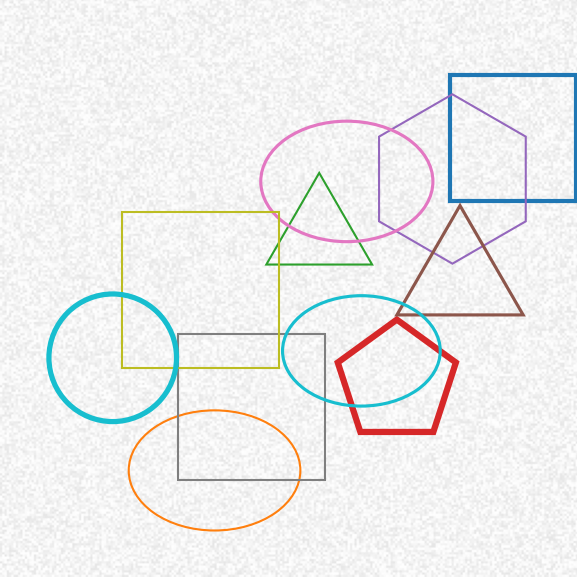[{"shape": "square", "thickness": 2, "radius": 0.55, "center": [0.888, 0.76]}, {"shape": "oval", "thickness": 1, "radius": 0.74, "center": [0.372, 0.185]}, {"shape": "triangle", "thickness": 1, "radius": 0.53, "center": [0.553, 0.594]}, {"shape": "pentagon", "thickness": 3, "radius": 0.54, "center": [0.687, 0.338]}, {"shape": "hexagon", "thickness": 1, "radius": 0.73, "center": [0.783, 0.689]}, {"shape": "triangle", "thickness": 1.5, "radius": 0.63, "center": [0.797, 0.517]}, {"shape": "oval", "thickness": 1.5, "radius": 0.75, "center": [0.601, 0.685]}, {"shape": "square", "thickness": 1, "radius": 0.63, "center": [0.435, 0.295]}, {"shape": "square", "thickness": 1, "radius": 0.68, "center": [0.347, 0.496]}, {"shape": "oval", "thickness": 1.5, "radius": 0.68, "center": [0.626, 0.392]}, {"shape": "circle", "thickness": 2.5, "radius": 0.55, "center": [0.195, 0.38]}]